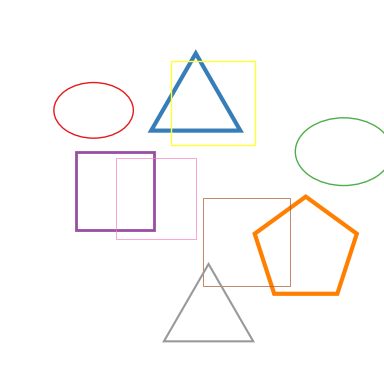[{"shape": "oval", "thickness": 1, "radius": 0.52, "center": [0.243, 0.713]}, {"shape": "triangle", "thickness": 3, "radius": 0.67, "center": [0.508, 0.728]}, {"shape": "oval", "thickness": 1, "radius": 0.63, "center": [0.893, 0.606]}, {"shape": "square", "thickness": 2, "radius": 0.51, "center": [0.298, 0.503]}, {"shape": "pentagon", "thickness": 3, "radius": 0.7, "center": [0.794, 0.35]}, {"shape": "square", "thickness": 1, "radius": 0.55, "center": [0.554, 0.732]}, {"shape": "square", "thickness": 0.5, "radius": 0.57, "center": [0.641, 0.372]}, {"shape": "square", "thickness": 0.5, "radius": 0.52, "center": [0.405, 0.485]}, {"shape": "triangle", "thickness": 1.5, "radius": 0.67, "center": [0.542, 0.18]}]